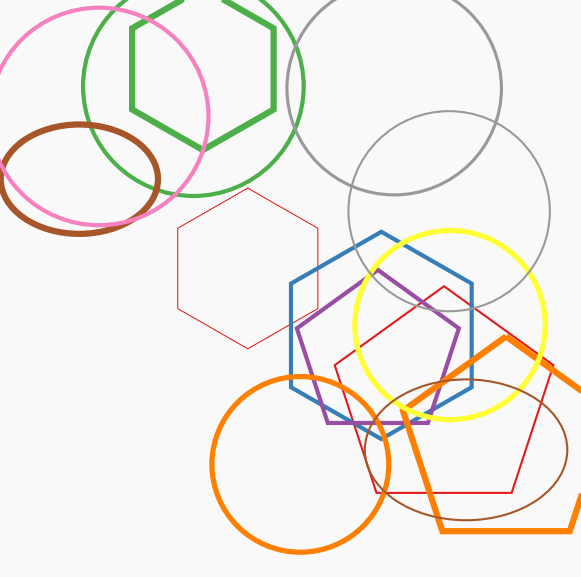[{"shape": "pentagon", "thickness": 1, "radius": 0.99, "center": [0.764, 0.306]}, {"shape": "hexagon", "thickness": 0.5, "radius": 0.7, "center": [0.426, 0.534]}, {"shape": "hexagon", "thickness": 2, "radius": 0.9, "center": [0.656, 0.418]}, {"shape": "circle", "thickness": 2, "radius": 0.95, "center": [0.333, 0.85]}, {"shape": "hexagon", "thickness": 3, "radius": 0.7, "center": [0.349, 0.88]}, {"shape": "pentagon", "thickness": 2, "radius": 0.73, "center": [0.65, 0.385]}, {"shape": "circle", "thickness": 2.5, "radius": 0.76, "center": [0.517, 0.195]}, {"shape": "pentagon", "thickness": 3, "radius": 0.93, "center": [0.871, 0.23]}, {"shape": "circle", "thickness": 2.5, "radius": 0.82, "center": [0.774, 0.436]}, {"shape": "oval", "thickness": 1, "radius": 0.87, "center": [0.802, 0.22]}, {"shape": "oval", "thickness": 3, "radius": 0.68, "center": [0.137, 0.689]}, {"shape": "circle", "thickness": 2, "radius": 0.94, "center": [0.17, 0.797]}, {"shape": "circle", "thickness": 1.5, "radius": 0.92, "center": [0.678, 0.846]}, {"shape": "circle", "thickness": 1, "radius": 0.87, "center": [0.773, 0.633]}]